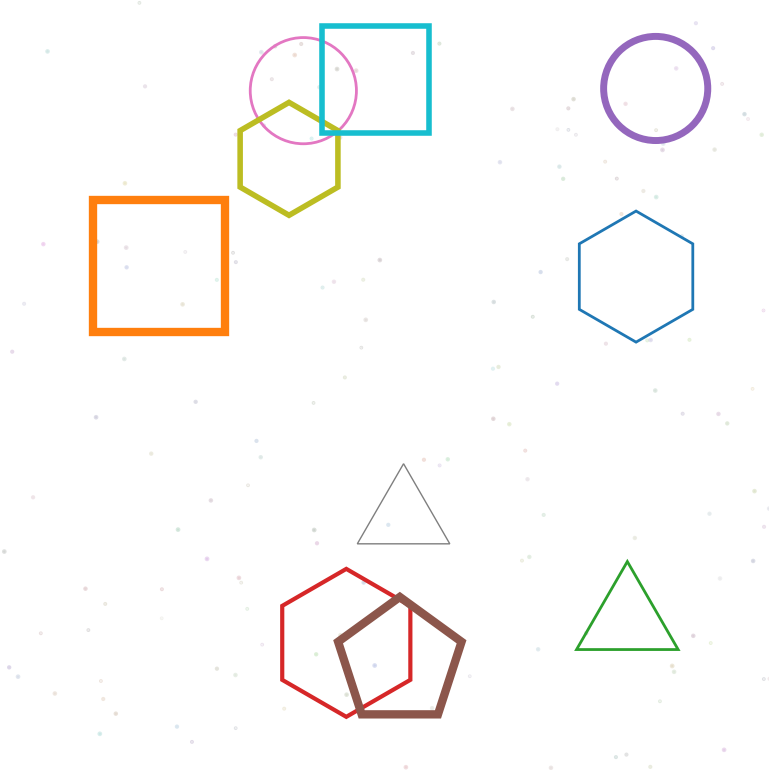[{"shape": "hexagon", "thickness": 1, "radius": 0.43, "center": [0.826, 0.641]}, {"shape": "square", "thickness": 3, "radius": 0.43, "center": [0.207, 0.654]}, {"shape": "triangle", "thickness": 1, "radius": 0.38, "center": [0.815, 0.195]}, {"shape": "hexagon", "thickness": 1.5, "radius": 0.48, "center": [0.45, 0.165]}, {"shape": "circle", "thickness": 2.5, "radius": 0.34, "center": [0.852, 0.885]}, {"shape": "pentagon", "thickness": 3, "radius": 0.42, "center": [0.519, 0.14]}, {"shape": "circle", "thickness": 1, "radius": 0.34, "center": [0.394, 0.882]}, {"shape": "triangle", "thickness": 0.5, "radius": 0.35, "center": [0.524, 0.328]}, {"shape": "hexagon", "thickness": 2, "radius": 0.37, "center": [0.375, 0.794]}, {"shape": "square", "thickness": 2, "radius": 0.35, "center": [0.488, 0.897]}]